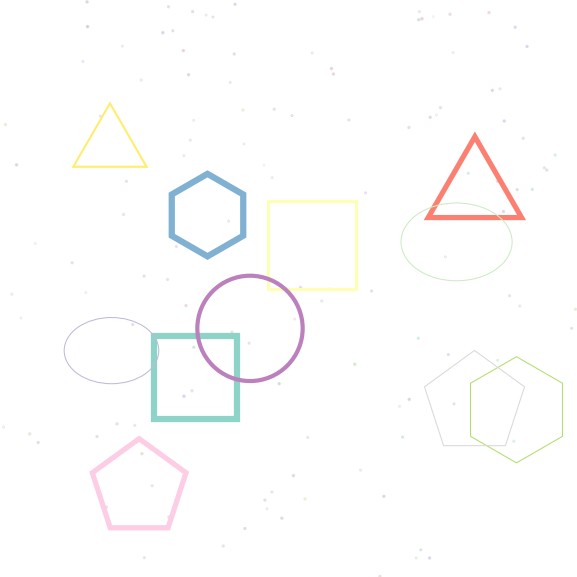[{"shape": "square", "thickness": 3, "radius": 0.36, "center": [0.339, 0.345]}, {"shape": "square", "thickness": 1.5, "radius": 0.38, "center": [0.54, 0.575]}, {"shape": "oval", "thickness": 0.5, "radius": 0.41, "center": [0.193, 0.392]}, {"shape": "triangle", "thickness": 2.5, "radius": 0.47, "center": [0.822, 0.669]}, {"shape": "hexagon", "thickness": 3, "radius": 0.36, "center": [0.359, 0.627]}, {"shape": "hexagon", "thickness": 0.5, "radius": 0.46, "center": [0.894, 0.29]}, {"shape": "pentagon", "thickness": 2.5, "radius": 0.43, "center": [0.241, 0.154]}, {"shape": "pentagon", "thickness": 0.5, "radius": 0.46, "center": [0.822, 0.301]}, {"shape": "circle", "thickness": 2, "radius": 0.46, "center": [0.433, 0.43]}, {"shape": "oval", "thickness": 0.5, "radius": 0.48, "center": [0.791, 0.58]}, {"shape": "triangle", "thickness": 1, "radius": 0.37, "center": [0.19, 0.747]}]